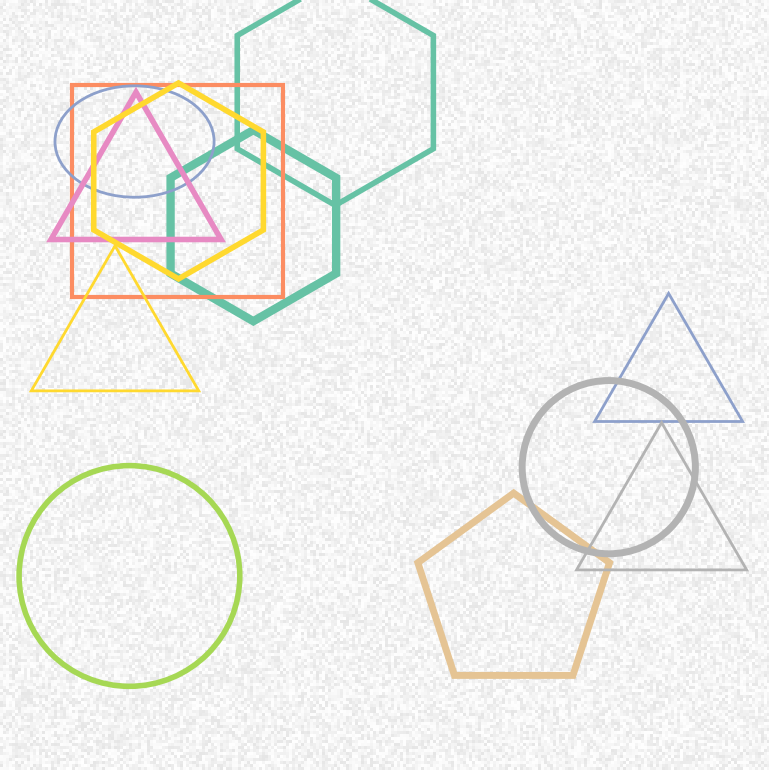[{"shape": "hexagon", "thickness": 2, "radius": 0.74, "center": [0.435, 0.88]}, {"shape": "hexagon", "thickness": 3, "radius": 0.62, "center": [0.329, 0.707]}, {"shape": "square", "thickness": 1.5, "radius": 0.69, "center": [0.231, 0.752]}, {"shape": "oval", "thickness": 1, "radius": 0.52, "center": [0.175, 0.816]}, {"shape": "triangle", "thickness": 1, "radius": 0.55, "center": [0.868, 0.508]}, {"shape": "triangle", "thickness": 2, "radius": 0.64, "center": [0.177, 0.753]}, {"shape": "circle", "thickness": 2, "radius": 0.72, "center": [0.168, 0.252]}, {"shape": "hexagon", "thickness": 2, "radius": 0.64, "center": [0.232, 0.765]}, {"shape": "triangle", "thickness": 1, "radius": 0.63, "center": [0.149, 0.555]}, {"shape": "pentagon", "thickness": 2.5, "radius": 0.65, "center": [0.667, 0.229]}, {"shape": "triangle", "thickness": 1, "radius": 0.64, "center": [0.859, 0.324]}, {"shape": "circle", "thickness": 2.5, "radius": 0.56, "center": [0.791, 0.393]}]